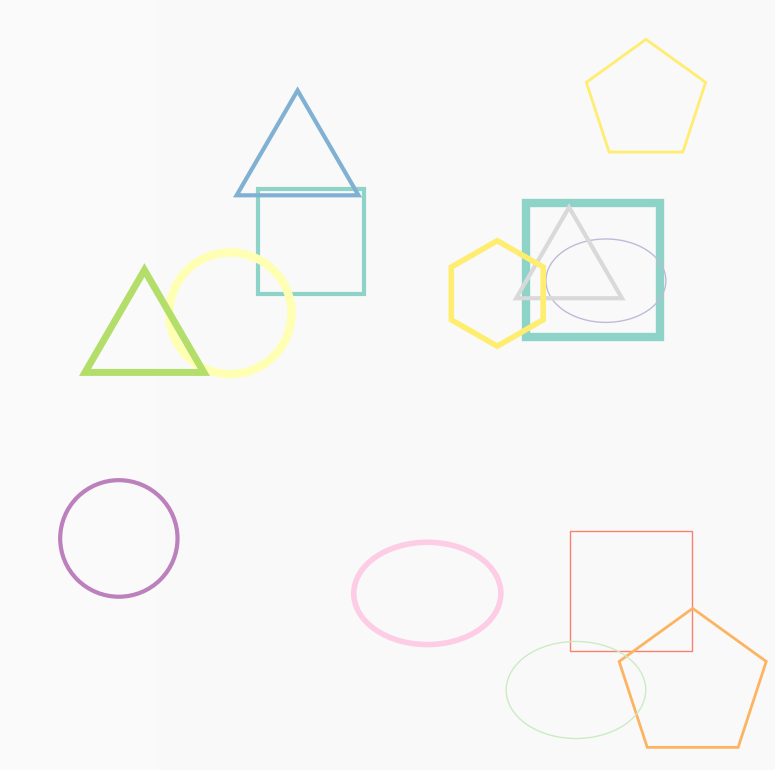[{"shape": "square", "thickness": 3, "radius": 0.43, "center": [0.765, 0.649]}, {"shape": "square", "thickness": 1.5, "radius": 0.34, "center": [0.401, 0.686]}, {"shape": "circle", "thickness": 3, "radius": 0.39, "center": [0.297, 0.593]}, {"shape": "oval", "thickness": 0.5, "radius": 0.39, "center": [0.782, 0.635]}, {"shape": "square", "thickness": 0.5, "radius": 0.39, "center": [0.814, 0.233]}, {"shape": "triangle", "thickness": 1.5, "radius": 0.45, "center": [0.384, 0.792]}, {"shape": "pentagon", "thickness": 1, "radius": 0.5, "center": [0.894, 0.11]}, {"shape": "triangle", "thickness": 2.5, "radius": 0.44, "center": [0.186, 0.561]}, {"shape": "oval", "thickness": 2, "radius": 0.47, "center": [0.551, 0.229]}, {"shape": "triangle", "thickness": 1.5, "radius": 0.39, "center": [0.734, 0.652]}, {"shape": "circle", "thickness": 1.5, "radius": 0.38, "center": [0.153, 0.301]}, {"shape": "oval", "thickness": 0.5, "radius": 0.45, "center": [0.743, 0.104]}, {"shape": "hexagon", "thickness": 2, "radius": 0.34, "center": [0.642, 0.619]}, {"shape": "pentagon", "thickness": 1, "radius": 0.4, "center": [0.834, 0.868]}]